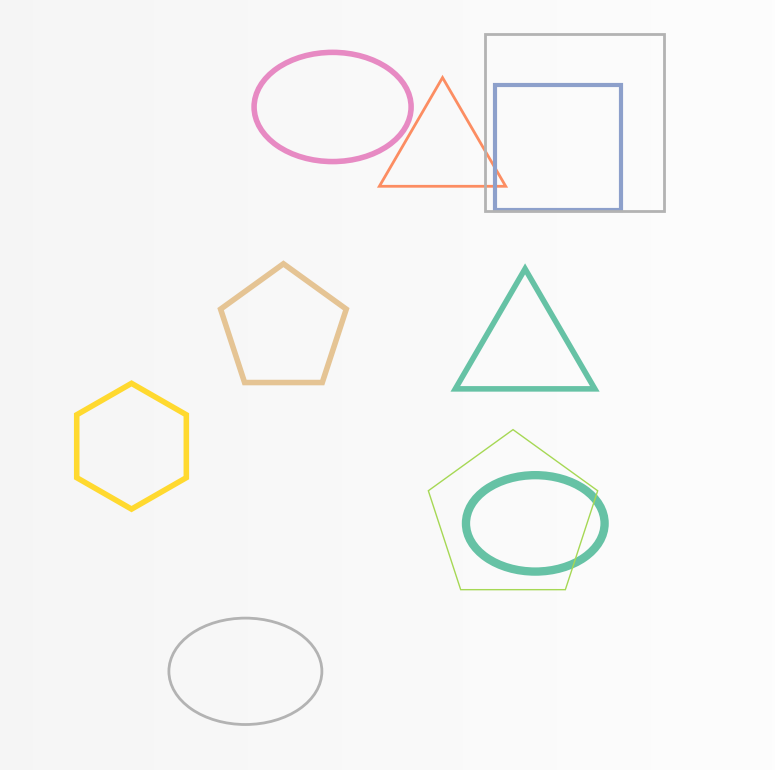[{"shape": "triangle", "thickness": 2, "radius": 0.52, "center": [0.678, 0.547]}, {"shape": "oval", "thickness": 3, "radius": 0.45, "center": [0.691, 0.32]}, {"shape": "triangle", "thickness": 1, "radius": 0.47, "center": [0.571, 0.805]}, {"shape": "square", "thickness": 1.5, "radius": 0.41, "center": [0.72, 0.809]}, {"shape": "oval", "thickness": 2, "radius": 0.51, "center": [0.429, 0.861]}, {"shape": "pentagon", "thickness": 0.5, "radius": 0.57, "center": [0.662, 0.327]}, {"shape": "hexagon", "thickness": 2, "radius": 0.41, "center": [0.17, 0.42]}, {"shape": "pentagon", "thickness": 2, "radius": 0.43, "center": [0.366, 0.572]}, {"shape": "oval", "thickness": 1, "radius": 0.49, "center": [0.317, 0.128]}, {"shape": "square", "thickness": 1, "radius": 0.58, "center": [0.741, 0.841]}]